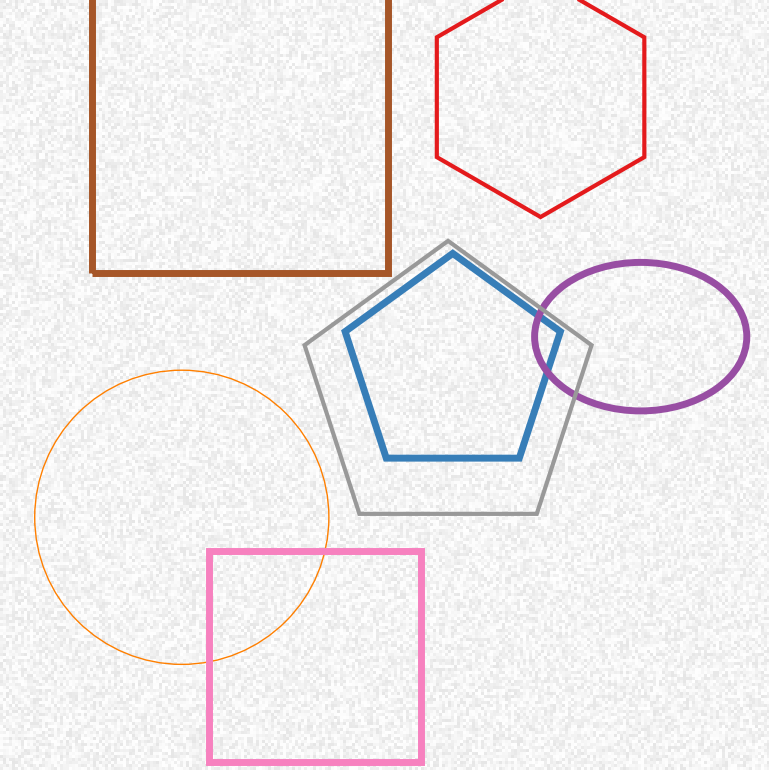[{"shape": "hexagon", "thickness": 1.5, "radius": 0.78, "center": [0.702, 0.874]}, {"shape": "pentagon", "thickness": 2.5, "radius": 0.73, "center": [0.588, 0.524]}, {"shape": "oval", "thickness": 2.5, "radius": 0.69, "center": [0.832, 0.563]}, {"shape": "circle", "thickness": 0.5, "radius": 0.96, "center": [0.236, 0.328]}, {"shape": "square", "thickness": 2.5, "radius": 0.96, "center": [0.312, 0.838]}, {"shape": "square", "thickness": 2.5, "radius": 0.69, "center": [0.409, 0.148]}, {"shape": "pentagon", "thickness": 1.5, "radius": 0.98, "center": [0.582, 0.491]}]